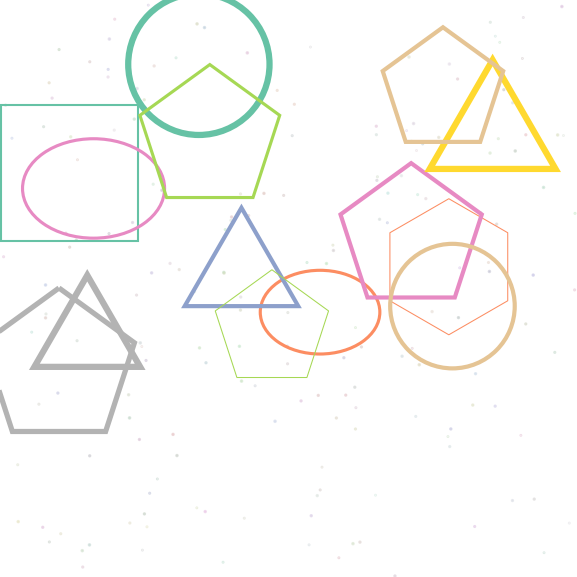[{"shape": "circle", "thickness": 3, "radius": 0.61, "center": [0.344, 0.888]}, {"shape": "square", "thickness": 1, "radius": 0.59, "center": [0.12, 0.7]}, {"shape": "oval", "thickness": 1.5, "radius": 0.52, "center": [0.554, 0.459]}, {"shape": "hexagon", "thickness": 0.5, "radius": 0.59, "center": [0.777, 0.537]}, {"shape": "triangle", "thickness": 2, "radius": 0.57, "center": [0.418, 0.526]}, {"shape": "oval", "thickness": 1.5, "radius": 0.61, "center": [0.162, 0.673]}, {"shape": "pentagon", "thickness": 2, "radius": 0.64, "center": [0.712, 0.588]}, {"shape": "pentagon", "thickness": 0.5, "radius": 0.52, "center": [0.471, 0.429]}, {"shape": "pentagon", "thickness": 1.5, "radius": 0.64, "center": [0.363, 0.76]}, {"shape": "triangle", "thickness": 3, "radius": 0.63, "center": [0.853, 0.77]}, {"shape": "circle", "thickness": 2, "radius": 0.54, "center": [0.783, 0.469]}, {"shape": "pentagon", "thickness": 2, "radius": 0.55, "center": [0.767, 0.842]}, {"shape": "triangle", "thickness": 3, "radius": 0.53, "center": [0.151, 0.417]}, {"shape": "pentagon", "thickness": 2.5, "radius": 0.69, "center": [0.102, 0.363]}]